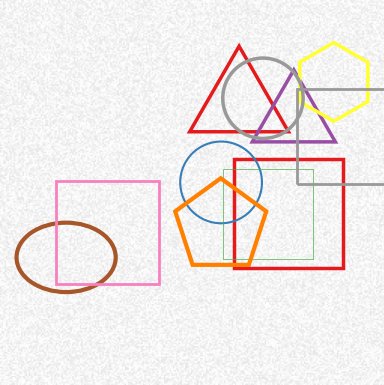[{"shape": "triangle", "thickness": 2.5, "radius": 0.74, "center": [0.621, 0.732]}, {"shape": "square", "thickness": 2.5, "radius": 0.71, "center": [0.75, 0.445]}, {"shape": "circle", "thickness": 1.5, "radius": 0.53, "center": [0.574, 0.526]}, {"shape": "square", "thickness": 0.5, "radius": 0.58, "center": [0.696, 0.444]}, {"shape": "triangle", "thickness": 2.5, "radius": 0.62, "center": [0.763, 0.694]}, {"shape": "pentagon", "thickness": 3, "radius": 0.62, "center": [0.573, 0.413]}, {"shape": "hexagon", "thickness": 2.5, "radius": 0.51, "center": [0.867, 0.787]}, {"shape": "oval", "thickness": 3, "radius": 0.64, "center": [0.172, 0.331]}, {"shape": "square", "thickness": 2, "radius": 0.67, "center": [0.279, 0.396]}, {"shape": "square", "thickness": 2, "radius": 0.62, "center": [0.896, 0.646]}, {"shape": "circle", "thickness": 2.5, "radius": 0.52, "center": [0.683, 0.745]}]